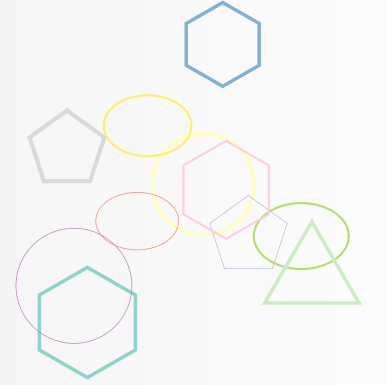[{"shape": "hexagon", "thickness": 2.5, "radius": 0.71, "center": [0.226, 0.162]}, {"shape": "circle", "thickness": 2, "radius": 0.66, "center": [0.525, 0.521]}, {"shape": "pentagon", "thickness": 0.5, "radius": 0.53, "center": [0.641, 0.387]}, {"shape": "oval", "thickness": 0.5, "radius": 0.53, "center": [0.354, 0.426]}, {"shape": "hexagon", "thickness": 2.5, "radius": 0.54, "center": [0.575, 0.885]}, {"shape": "oval", "thickness": 1.5, "radius": 0.61, "center": [0.778, 0.387]}, {"shape": "hexagon", "thickness": 1.5, "radius": 0.64, "center": [0.584, 0.507]}, {"shape": "pentagon", "thickness": 3, "radius": 0.51, "center": [0.173, 0.612]}, {"shape": "circle", "thickness": 0.5, "radius": 0.75, "center": [0.191, 0.258]}, {"shape": "triangle", "thickness": 2.5, "radius": 0.7, "center": [0.805, 0.283]}, {"shape": "oval", "thickness": 1.5, "radius": 0.57, "center": [0.381, 0.673]}]